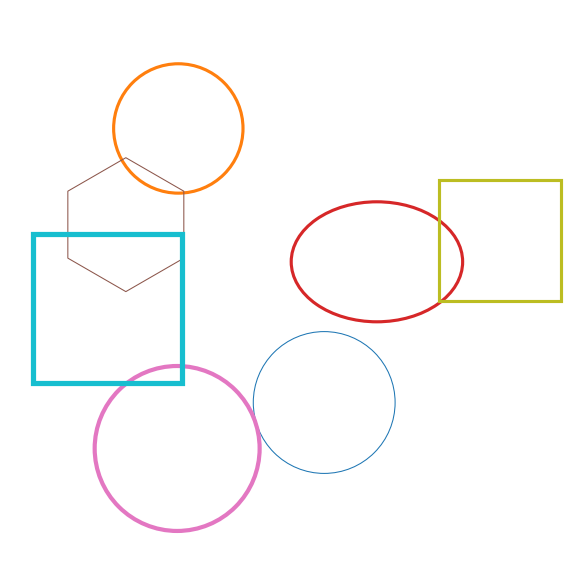[{"shape": "circle", "thickness": 0.5, "radius": 0.61, "center": [0.561, 0.302]}, {"shape": "circle", "thickness": 1.5, "radius": 0.56, "center": [0.309, 0.777]}, {"shape": "oval", "thickness": 1.5, "radius": 0.74, "center": [0.653, 0.546]}, {"shape": "hexagon", "thickness": 0.5, "radius": 0.58, "center": [0.218, 0.61]}, {"shape": "circle", "thickness": 2, "radius": 0.71, "center": [0.307, 0.223]}, {"shape": "square", "thickness": 1.5, "radius": 0.53, "center": [0.865, 0.583]}, {"shape": "square", "thickness": 2.5, "radius": 0.65, "center": [0.186, 0.465]}]